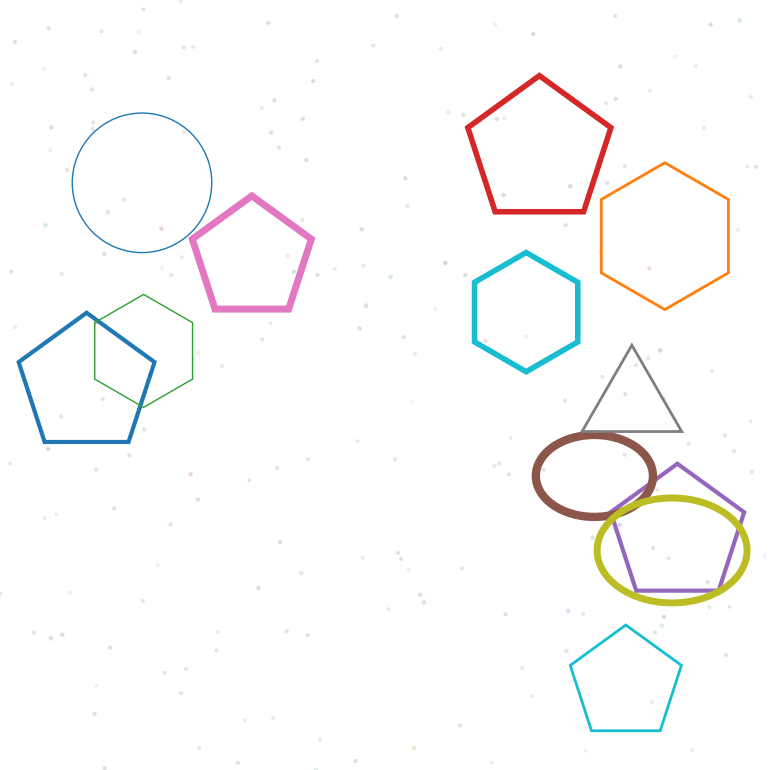[{"shape": "pentagon", "thickness": 1.5, "radius": 0.46, "center": [0.112, 0.501]}, {"shape": "circle", "thickness": 0.5, "radius": 0.45, "center": [0.184, 0.763]}, {"shape": "hexagon", "thickness": 1, "radius": 0.48, "center": [0.863, 0.693]}, {"shape": "hexagon", "thickness": 0.5, "radius": 0.37, "center": [0.187, 0.544]}, {"shape": "pentagon", "thickness": 2, "radius": 0.49, "center": [0.7, 0.804]}, {"shape": "pentagon", "thickness": 1.5, "radius": 0.46, "center": [0.88, 0.307]}, {"shape": "oval", "thickness": 3, "radius": 0.38, "center": [0.772, 0.382]}, {"shape": "pentagon", "thickness": 2.5, "radius": 0.41, "center": [0.327, 0.664]}, {"shape": "triangle", "thickness": 1, "radius": 0.37, "center": [0.821, 0.477]}, {"shape": "oval", "thickness": 2.5, "radius": 0.49, "center": [0.873, 0.285]}, {"shape": "hexagon", "thickness": 2, "radius": 0.39, "center": [0.683, 0.595]}, {"shape": "pentagon", "thickness": 1, "radius": 0.38, "center": [0.813, 0.112]}]